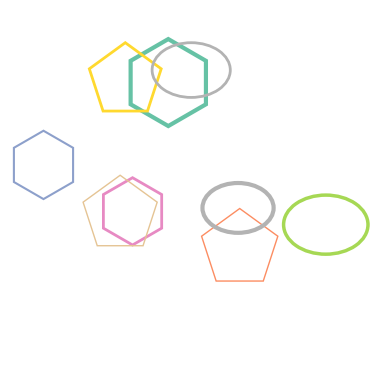[{"shape": "hexagon", "thickness": 3, "radius": 0.56, "center": [0.437, 0.786]}, {"shape": "pentagon", "thickness": 1, "radius": 0.52, "center": [0.623, 0.354]}, {"shape": "hexagon", "thickness": 1.5, "radius": 0.44, "center": [0.113, 0.572]}, {"shape": "hexagon", "thickness": 2, "radius": 0.44, "center": [0.344, 0.451]}, {"shape": "oval", "thickness": 2.5, "radius": 0.55, "center": [0.846, 0.417]}, {"shape": "pentagon", "thickness": 2, "radius": 0.49, "center": [0.325, 0.791]}, {"shape": "pentagon", "thickness": 1, "radius": 0.51, "center": [0.312, 0.444]}, {"shape": "oval", "thickness": 2, "radius": 0.51, "center": [0.497, 0.818]}, {"shape": "oval", "thickness": 3, "radius": 0.46, "center": [0.618, 0.46]}]